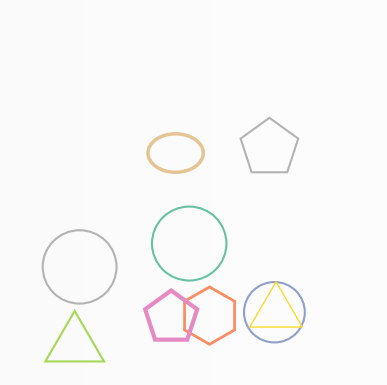[{"shape": "circle", "thickness": 1.5, "radius": 0.48, "center": [0.488, 0.367]}, {"shape": "hexagon", "thickness": 2, "radius": 0.37, "center": [0.541, 0.18]}, {"shape": "circle", "thickness": 1.5, "radius": 0.39, "center": [0.708, 0.189]}, {"shape": "pentagon", "thickness": 3, "radius": 0.35, "center": [0.442, 0.175]}, {"shape": "triangle", "thickness": 1.5, "radius": 0.44, "center": [0.193, 0.105]}, {"shape": "triangle", "thickness": 1, "radius": 0.39, "center": [0.712, 0.19]}, {"shape": "oval", "thickness": 2.5, "radius": 0.36, "center": [0.453, 0.603]}, {"shape": "circle", "thickness": 1.5, "radius": 0.48, "center": [0.205, 0.307]}, {"shape": "pentagon", "thickness": 1.5, "radius": 0.39, "center": [0.695, 0.616]}]